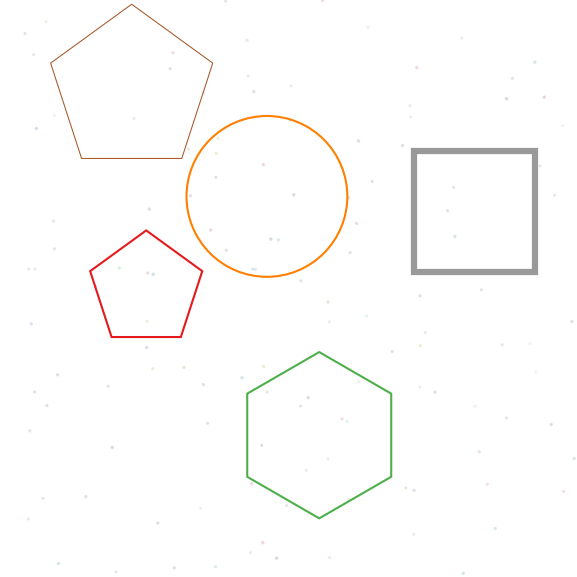[{"shape": "pentagon", "thickness": 1, "radius": 0.51, "center": [0.253, 0.498]}, {"shape": "hexagon", "thickness": 1, "radius": 0.72, "center": [0.553, 0.246]}, {"shape": "circle", "thickness": 1, "radius": 0.7, "center": [0.462, 0.659]}, {"shape": "pentagon", "thickness": 0.5, "radius": 0.74, "center": [0.228, 0.844]}, {"shape": "square", "thickness": 3, "radius": 0.52, "center": [0.822, 0.632]}]